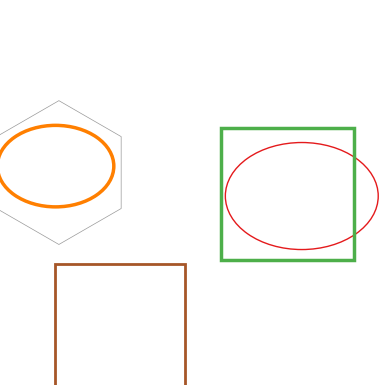[{"shape": "oval", "thickness": 1, "radius": 0.99, "center": [0.784, 0.491]}, {"shape": "square", "thickness": 2.5, "radius": 0.86, "center": [0.747, 0.495]}, {"shape": "oval", "thickness": 2.5, "radius": 0.76, "center": [0.144, 0.569]}, {"shape": "square", "thickness": 2, "radius": 0.84, "center": [0.311, 0.147]}, {"shape": "hexagon", "thickness": 0.5, "radius": 0.93, "center": [0.153, 0.552]}]